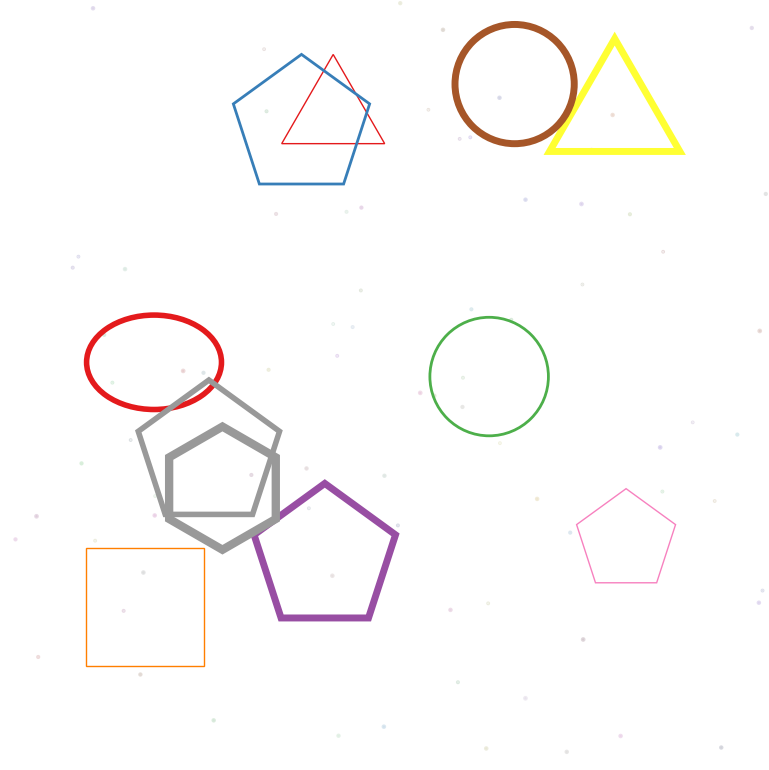[{"shape": "triangle", "thickness": 0.5, "radius": 0.39, "center": [0.433, 0.852]}, {"shape": "oval", "thickness": 2, "radius": 0.44, "center": [0.2, 0.529]}, {"shape": "pentagon", "thickness": 1, "radius": 0.47, "center": [0.392, 0.836]}, {"shape": "circle", "thickness": 1, "radius": 0.38, "center": [0.635, 0.511]}, {"shape": "pentagon", "thickness": 2.5, "radius": 0.48, "center": [0.422, 0.276]}, {"shape": "square", "thickness": 0.5, "radius": 0.38, "center": [0.188, 0.211]}, {"shape": "triangle", "thickness": 2.5, "radius": 0.49, "center": [0.798, 0.852]}, {"shape": "circle", "thickness": 2.5, "radius": 0.39, "center": [0.668, 0.891]}, {"shape": "pentagon", "thickness": 0.5, "radius": 0.34, "center": [0.813, 0.298]}, {"shape": "hexagon", "thickness": 3, "radius": 0.4, "center": [0.289, 0.366]}, {"shape": "pentagon", "thickness": 2, "radius": 0.48, "center": [0.271, 0.41]}]